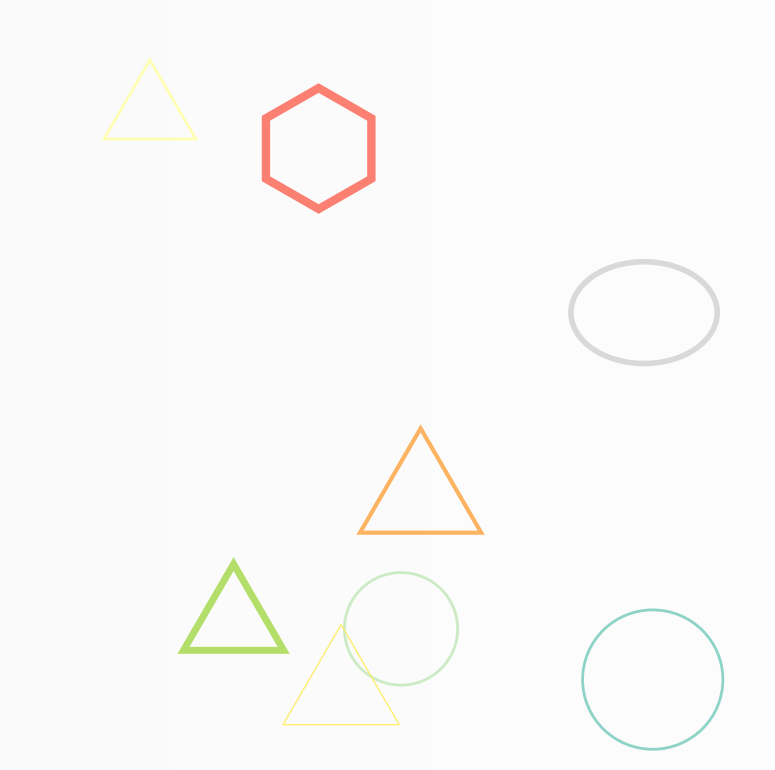[{"shape": "circle", "thickness": 1, "radius": 0.45, "center": [0.842, 0.117]}, {"shape": "triangle", "thickness": 1, "radius": 0.34, "center": [0.193, 0.854]}, {"shape": "hexagon", "thickness": 3, "radius": 0.39, "center": [0.411, 0.807]}, {"shape": "triangle", "thickness": 1.5, "radius": 0.45, "center": [0.543, 0.353]}, {"shape": "triangle", "thickness": 2.5, "radius": 0.37, "center": [0.301, 0.193]}, {"shape": "oval", "thickness": 2, "radius": 0.47, "center": [0.831, 0.594]}, {"shape": "circle", "thickness": 1, "radius": 0.37, "center": [0.517, 0.183]}, {"shape": "triangle", "thickness": 0.5, "radius": 0.43, "center": [0.44, 0.102]}]